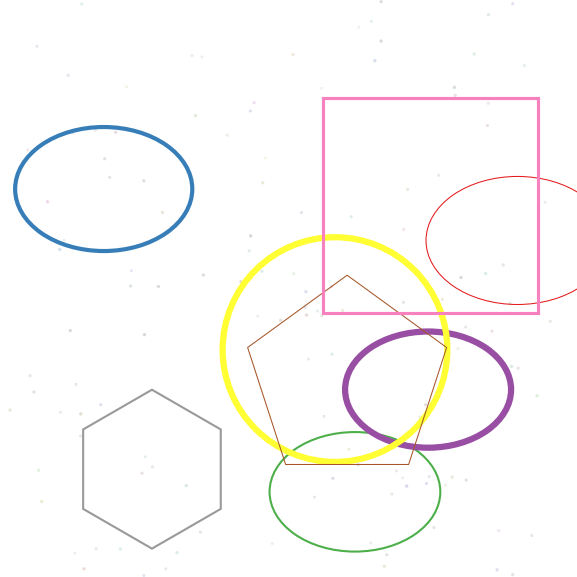[{"shape": "oval", "thickness": 0.5, "radius": 0.79, "center": [0.896, 0.583]}, {"shape": "oval", "thickness": 2, "radius": 0.77, "center": [0.18, 0.672]}, {"shape": "oval", "thickness": 1, "radius": 0.74, "center": [0.615, 0.147]}, {"shape": "oval", "thickness": 3, "radius": 0.72, "center": [0.741, 0.324]}, {"shape": "circle", "thickness": 3, "radius": 0.97, "center": [0.58, 0.394]}, {"shape": "pentagon", "thickness": 0.5, "radius": 0.91, "center": [0.601, 0.341]}, {"shape": "square", "thickness": 1.5, "radius": 0.93, "center": [0.745, 0.644]}, {"shape": "hexagon", "thickness": 1, "radius": 0.69, "center": [0.263, 0.187]}]